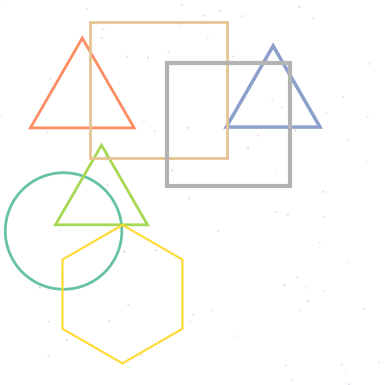[{"shape": "circle", "thickness": 2, "radius": 0.76, "center": [0.165, 0.4]}, {"shape": "triangle", "thickness": 2, "radius": 0.78, "center": [0.214, 0.746]}, {"shape": "triangle", "thickness": 2.5, "radius": 0.7, "center": [0.709, 0.74]}, {"shape": "triangle", "thickness": 2, "radius": 0.69, "center": [0.264, 0.485]}, {"shape": "hexagon", "thickness": 1.5, "radius": 0.9, "center": [0.318, 0.236]}, {"shape": "square", "thickness": 2, "radius": 0.88, "center": [0.412, 0.766]}, {"shape": "square", "thickness": 3, "radius": 0.79, "center": [0.593, 0.676]}]